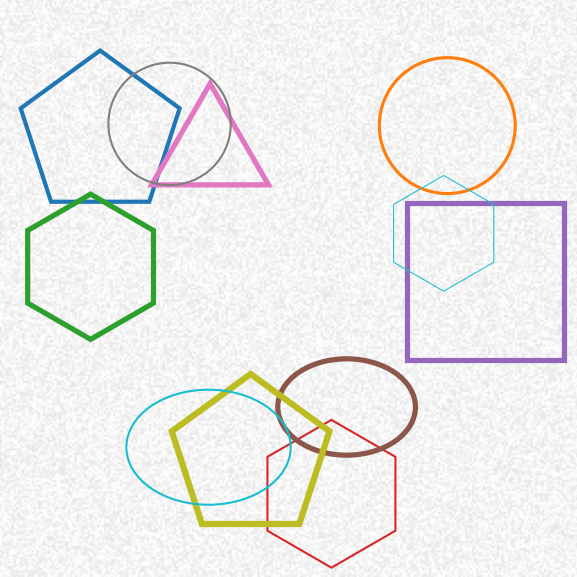[{"shape": "pentagon", "thickness": 2, "radius": 0.72, "center": [0.173, 0.767]}, {"shape": "circle", "thickness": 1.5, "radius": 0.59, "center": [0.774, 0.782]}, {"shape": "hexagon", "thickness": 2.5, "radius": 0.63, "center": [0.157, 0.537]}, {"shape": "hexagon", "thickness": 1, "radius": 0.64, "center": [0.574, 0.144]}, {"shape": "square", "thickness": 2.5, "radius": 0.68, "center": [0.841, 0.512]}, {"shape": "oval", "thickness": 2.5, "radius": 0.6, "center": [0.6, 0.294]}, {"shape": "triangle", "thickness": 2.5, "radius": 0.58, "center": [0.364, 0.737]}, {"shape": "circle", "thickness": 1, "radius": 0.53, "center": [0.294, 0.785]}, {"shape": "pentagon", "thickness": 3, "radius": 0.72, "center": [0.434, 0.208]}, {"shape": "hexagon", "thickness": 0.5, "radius": 0.5, "center": [0.768, 0.595]}, {"shape": "oval", "thickness": 1, "radius": 0.71, "center": [0.361, 0.225]}]